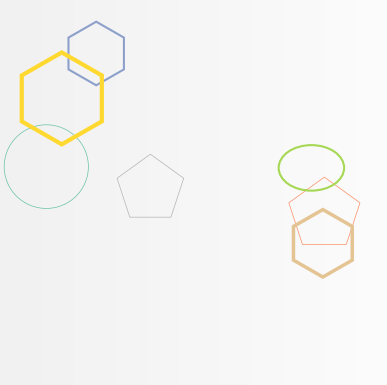[{"shape": "circle", "thickness": 0.5, "radius": 0.54, "center": [0.119, 0.567]}, {"shape": "pentagon", "thickness": 0.5, "radius": 0.48, "center": [0.837, 0.443]}, {"shape": "hexagon", "thickness": 1.5, "radius": 0.41, "center": [0.248, 0.861]}, {"shape": "oval", "thickness": 1.5, "radius": 0.42, "center": [0.804, 0.564]}, {"shape": "hexagon", "thickness": 3, "radius": 0.6, "center": [0.159, 0.744]}, {"shape": "hexagon", "thickness": 2.5, "radius": 0.44, "center": [0.833, 0.368]}, {"shape": "pentagon", "thickness": 0.5, "radius": 0.45, "center": [0.388, 0.509]}]